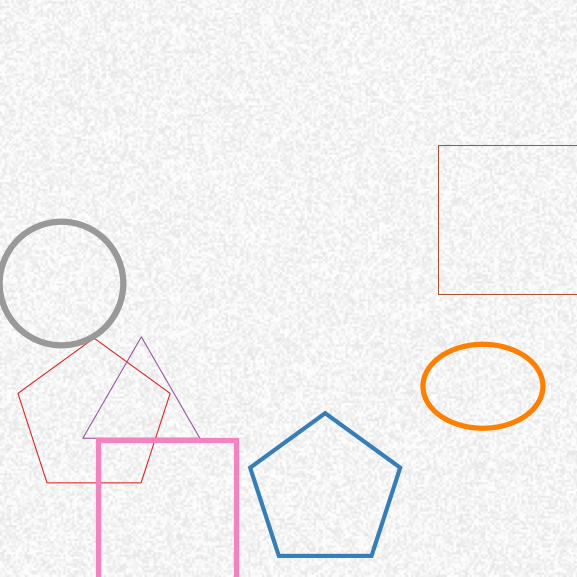[{"shape": "pentagon", "thickness": 0.5, "radius": 0.69, "center": [0.163, 0.275]}, {"shape": "pentagon", "thickness": 2, "radius": 0.68, "center": [0.563, 0.147]}, {"shape": "triangle", "thickness": 0.5, "radius": 0.59, "center": [0.245, 0.299]}, {"shape": "oval", "thickness": 2.5, "radius": 0.52, "center": [0.836, 0.33]}, {"shape": "square", "thickness": 0.5, "radius": 0.64, "center": [0.887, 0.619]}, {"shape": "square", "thickness": 2.5, "radius": 0.6, "center": [0.29, 0.117]}, {"shape": "circle", "thickness": 3, "radius": 0.54, "center": [0.106, 0.508]}]